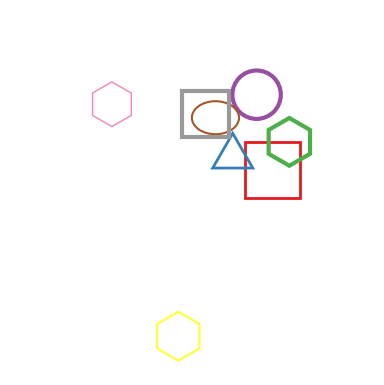[{"shape": "square", "thickness": 2, "radius": 0.36, "center": [0.708, 0.558]}, {"shape": "triangle", "thickness": 2, "radius": 0.3, "center": [0.605, 0.594]}, {"shape": "hexagon", "thickness": 3, "radius": 0.31, "center": [0.752, 0.631]}, {"shape": "circle", "thickness": 3, "radius": 0.31, "center": [0.666, 0.754]}, {"shape": "hexagon", "thickness": 1.5, "radius": 0.32, "center": [0.463, 0.127]}, {"shape": "oval", "thickness": 1.5, "radius": 0.31, "center": [0.56, 0.694]}, {"shape": "hexagon", "thickness": 1, "radius": 0.29, "center": [0.291, 0.729]}, {"shape": "square", "thickness": 3, "radius": 0.3, "center": [0.533, 0.704]}]